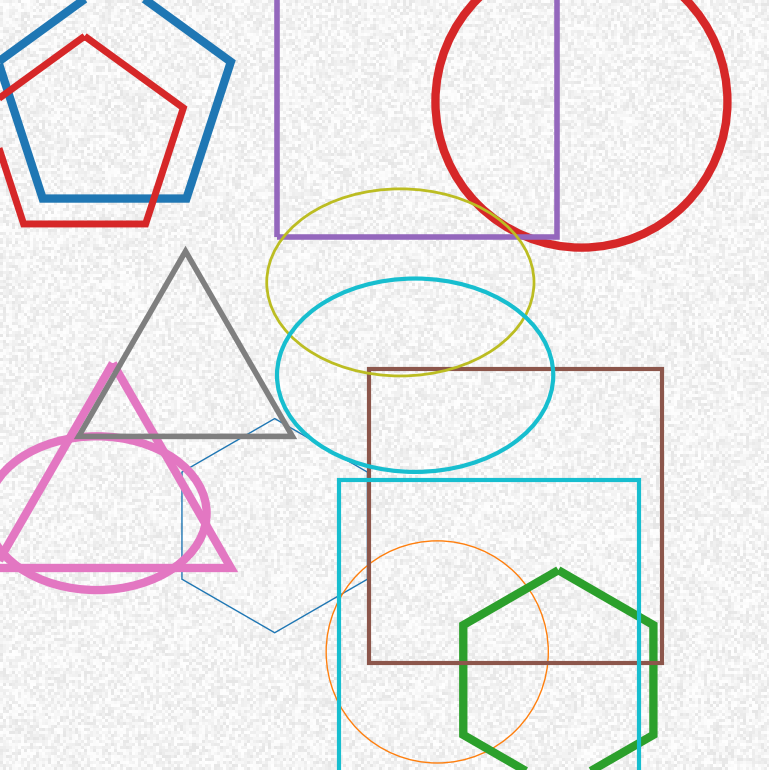[{"shape": "pentagon", "thickness": 3, "radius": 0.79, "center": [0.149, 0.871]}, {"shape": "hexagon", "thickness": 0.5, "radius": 0.7, "center": [0.357, 0.317]}, {"shape": "circle", "thickness": 0.5, "radius": 0.72, "center": [0.568, 0.153]}, {"shape": "hexagon", "thickness": 3, "radius": 0.71, "center": [0.725, 0.117]}, {"shape": "circle", "thickness": 3, "radius": 0.95, "center": [0.755, 0.868]}, {"shape": "pentagon", "thickness": 2.5, "radius": 0.67, "center": [0.11, 0.818]}, {"shape": "square", "thickness": 2, "radius": 0.91, "center": [0.541, 0.874]}, {"shape": "square", "thickness": 1.5, "radius": 0.95, "center": [0.669, 0.33]}, {"shape": "oval", "thickness": 3, "radius": 0.71, "center": [0.126, 0.334]}, {"shape": "triangle", "thickness": 3, "radius": 0.89, "center": [0.146, 0.351]}, {"shape": "triangle", "thickness": 2, "radius": 0.8, "center": [0.241, 0.513]}, {"shape": "oval", "thickness": 1, "radius": 0.87, "center": [0.52, 0.633]}, {"shape": "oval", "thickness": 1.5, "radius": 0.9, "center": [0.539, 0.513]}, {"shape": "square", "thickness": 1.5, "radius": 0.98, "center": [0.635, 0.181]}]